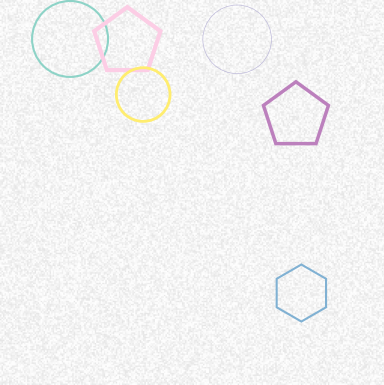[{"shape": "circle", "thickness": 1.5, "radius": 0.49, "center": [0.182, 0.899]}, {"shape": "circle", "thickness": 0.5, "radius": 0.45, "center": [0.616, 0.898]}, {"shape": "hexagon", "thickness": 1.5, "radius": 0.37, "center": [0.783, 0.239]}, {"shape": "pentagon", "thickness": 3, "radius": 0.45, "center": [0.331, 0.891]}, {"shape": "pentagon", "thickness": 2.5, "radius": 0.44, "center": [0.769, 0.699]}, {"shape": "circle", "thickness": 2, "radius": 0.35, "center": [0.372, 0.754]}]